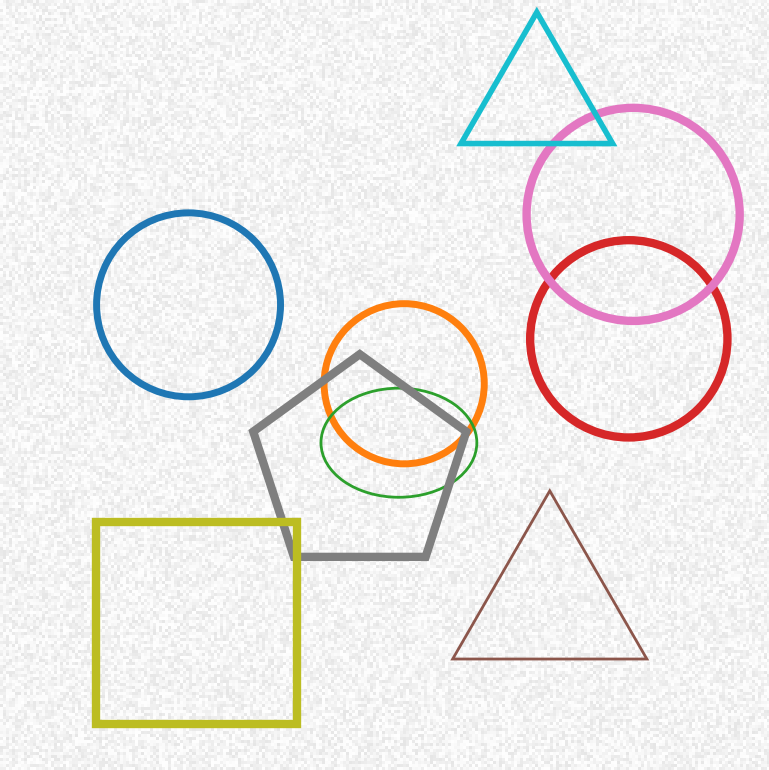[{"shape": "circle", "thickness": 2.5, "radius": 0.6, "center": [0.245, 0.604]}, {"shape": "circle", "thickness": 2.5, "radius": 0.52, "center": [0.525, 0.502]}, {"shape": "oval", "thickness": 1, "radius": 0.51, "center": [0.518, 0.425]}, {"shape": "circle", "thickness": 3, "radius": 0.64, "center": [0.817, 0.56]}, {"shape": "triangle", "thickness": 1, "radius": 0.73, "center": [0.714, 0.217]}, {"shape": "circle", "thickness": 3, "radius": 0.69, "center": [0.822, 0.722]}, {"shape": "pentagon", "thickness": 3, "radius": 0.73, "center": [0.467, 0.394]}, {"shape": "square", "thickness": 3, "radius": 0.65, "center": [0.255, 0.191]}, {"shape": "triangle", "thickness": 2, "radius": 0.57, "center": [0.697, 0.87]}]